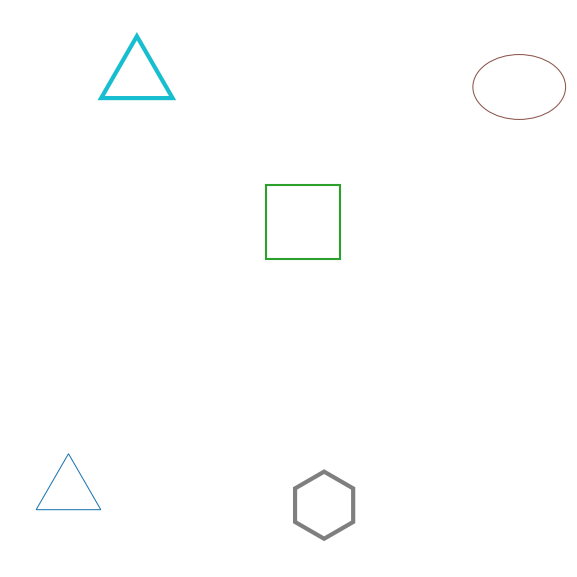[{"shape": "triangle", "thickness": 0.5, "radius": 0.32, "center": [0.119, 0.149]}, {"shape": "square", "thickness": 1, "radius": 0.32, "center": [0.525, 0.615]}, {"shape": "oval", "thickness": 0.5, "radius": 0.4, "center": [0.899, 0.849]}, {"shape": "hexagon", "thickness": 2, "radius": 0.29, "center": [0.561, 0.124]}, {"shape": "triangle", "thickness": 2, "radius": 0.36, "center": [0.237, 0.865]}]